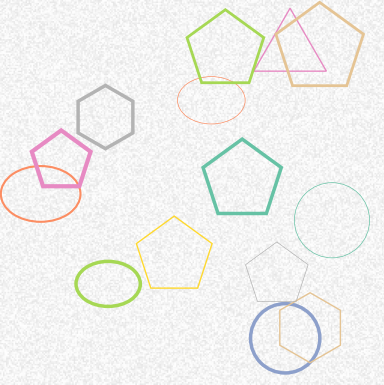[{"shape": "pentagon", "thickness": 2.5, "radius": 0.53, "center": [0.629, 0.532]}, {"shape": "circle", "thickness": 0.5, "radius": 0.49, "center": [0.862, 0.428]}, {"shape": "oval", "thickness": 1.5, "radius": 0.52, "center": [0.106, 0.496]}, {"shape": "oval", "thickness": 0.5, "radius": 0.44, "center": [0.549, 0.74]}, {"shape": "circle", "thickness": 2.5, "radius": 0.45, "center": [0.741, 0.121]}, {"shape": "triangle", "thickness": 1, "radius": 0.54, "center": [0.753, 0.87]}, {"shape": "pentagon", "thickness": 3, "radius": 0.4, "center": [0.159, 0.581]}, {"shape": "oval", "thickness": 2.5, "radius": 0.42, "center": [0.281, 0.263]}, {"shape": "pentagon", "thickness": 2, "radius": 0.52, "center": [0.585, 0.87]}, {"shape": "pentagon", "thickness": 1, "radius": 0.52, "center": [0.453, 0.335]}, {"shape": "hexagon", "thickness": 1, "radius": 0.45, "center": [0.805, 0.149]}, {"shape": "pentagon", "thickness": 2, "radius": 0.6, "center": [0.83, 0.874]}, {"shape": "hexagon", "thickness": 2.5, "radius": 0.41, "center": [0.274, 0.696]}, {"shape": "pentagon", "thickness": 0.5, "radius": 0.43, "center": [0.719, 0.286]}]